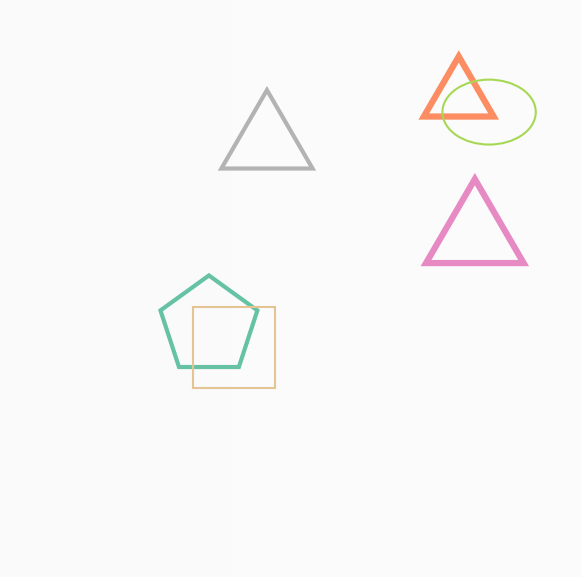[{"shape": "pentagon", "thickness": 2, "radius": 0.44, "center": [0.359, 0.435]}, {"shape": "triangle", "thickness": 3, "radius": 0.35, "center": [0.789, 0.832]}, {"shape": "triangle", "thickness": 3, "radius": 0.48, "center": [0.817, 0.592]}, {"shape": "oval", "thickness": 1, "radius": 0.4, "center": [0.841, 0.805]}, {"shape": "square", "thickness": 1, "radius": 0.35, "center": [0.402, 0.397]}, {"shape": "triangle", "thickness": 2, "radius": 0.45, "center": [0.459, 0.753]}]